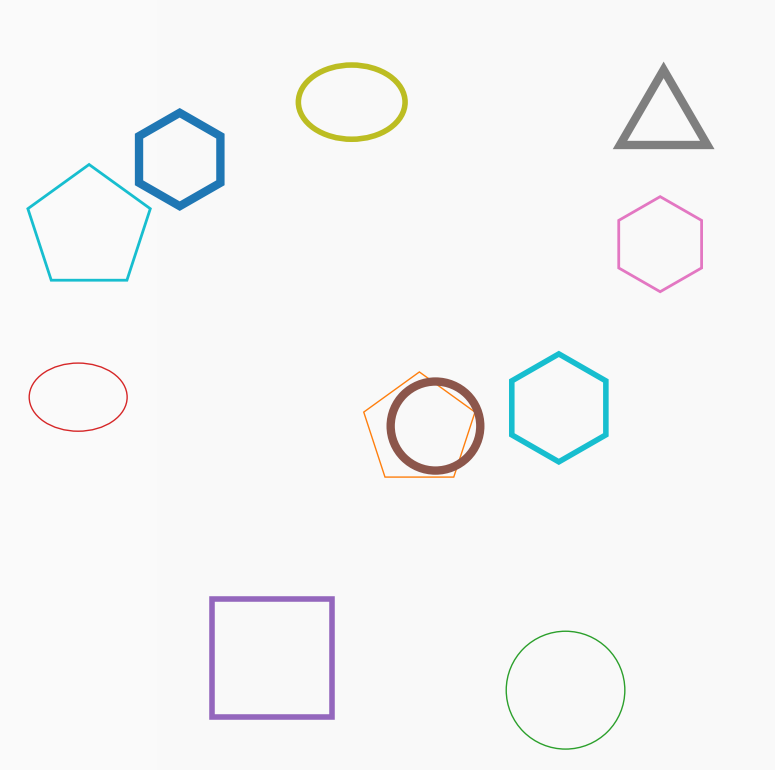[{"shape": "hexagon", "thickness": 3, "radius": 0.3, "center": [0.232, 0.793]}, {"shape": "pentagon", "thickness": 0.5, "radius": 0.38, "center": [0.541, 0.441]}, {"shape": "circle", "thickness": 0.5, "radius": 0.38, "center": [0.73, 0.104]}, {"shape": "oval", "thickness": 0.5, "radius": 0.32, "center": [0.101, 0.484]}, {"shape": "square", "thickness": 2, "radius": 0.38, "center": [0.351, 0.146]}, {"shape": "circle", "thickness": 3, "radius": 0.29, "center": [0.562, 0.447]}, {"shape": "hexagon", "thickness": 1, "radius": 0.31, "center": [0.852, 0.683]}, {"shape": "triangle", "thickness": 3, "radius": 0.33, "center": [0.856, 0.844]}, {"shape": "oval", "thickness": 2, "radius": 0.34, "center": [0.454, 0.867]}, {"shape": "hexagon", "thickness": 2, "radius": 0.35, "center": [0.721, 0.47]}, {"shape": "pentagon", "thickness": 1, "radius": 0.42, "center": [0.115, 0.703]}]